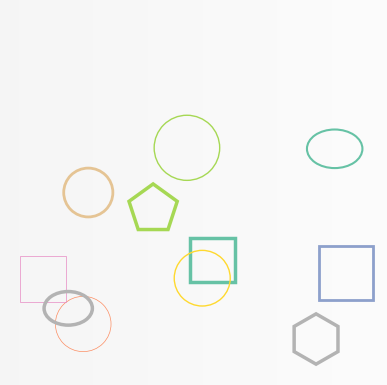[{"shape": "square", "thickness": 2.5, "radius": 0.29, "center": [0.549, 0.325]}, {"shape": "oval", "thickness": 1.5, "radius": 0.36, "center": [0.864, 0.614]}, {"shape": "circle", "thickness": 0.5, "radius": 0.36, "center": [0.215, 0.158]}, {"shape": "square", "thickness": 2, "radius": 0.35, "center": [0.893, 0.292]}, {"shape": "square", "thickness": 0.5, "radius": 0.3, "center": [0.111, 0.275]}, {"shape": "pentagon", "thickness": 2.5, "radius": 0.33, "center": [0.395, 0.457]}, {"shape": "circle", "thickness": 1, "radius": 0.42, "center": [0.482, 0.616]}, {"shape": "circle", "thickness": 1, "radius": 0.36, "center": [0.522, 0.277]}, {"shape": "circle", "thickness": 2, "radius": 0.32, "center": [0.228, 0.5]}, {"shape": "oval", "thickness": 2.5, "radius": 0.31, "center": [0.176, 0.199]}, {"shape": "hexagon", "thickness": 2.5, "radius": 0.33, "center": [0.816, 0.119]}]